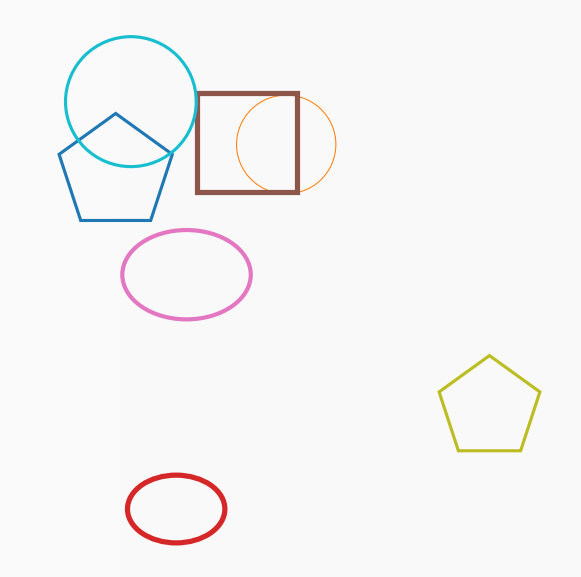[{"shape": "pentagon", "thickness": 1.5, "radius": 0.51, "center": [0.199, 0.7]}, {"shape": "circle", "thickness": 0.5, "radius": 0.43, "center": [0.492, 0.749]}, {"shape": "oval", "thickness": 2.5, "radius": 0.42, "center": [0.303, 0.118]}, {"shape": "square", "thickness": 2.5, "radius": 0.43, "center": [0.425, 0.752]}, {"shape": "oval", "thickness": 2, "radius": 0.55, "center": [0.321, 0.523]}, {"shape": "pentagon", "thickness": 1.5, "radius": 0.46, "center": [0.842, 0.292]}, {"shape": "circle", "thickness": 1.5, "radius": 0.56, "center": [0.225, 0.823]}]